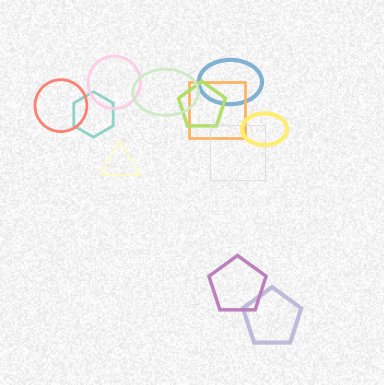[{"shape": "hexagon", "thickness": 2, "radius": 0.3, "center": [0.243, 0.703]}, {"shape": "triangle", "thickness": 1, "radius": 0.3, "center": [0.312, 0.575]}, {"shape": "pentagon", "thickness": 3, "radius": 0.4, "center": [0.707, 0.175]}, {"shape": "circle", "thickness": 2, "radius": 0.34, "center": [0.158, 0.726]}, {"shape": "oval", "thickness": 3, "radius": 0.41, "center": [0.598, 0.787]}, {"shape": "square", "thickness": 2, "radius": 0.37, "center": [0.563, 0.715]}, {"shape": "pentagon", "thickness": 2.5, "radius": 0.32, "center": [0.525, 0.725]}, {"shape": "circle", "thickness": 2, "radius": 0.34, "center": [0.297, 0.786]}, {"shape": "square", "thickness": 0.5, "radius": 0.36, "center": [0.618, 0.603]}, {"shape": "pentagon", "thickness": 2.5, "radius": 0.39, "center": [0.617, 0.258]}, {"shape": "oval", "thickness": 2, "radius": 0.43, "center": [0.43, 0.76]}, {"shape": "oval", "thickness": 3, "radius": 0.29, "center": [0.687, 0.664]}]